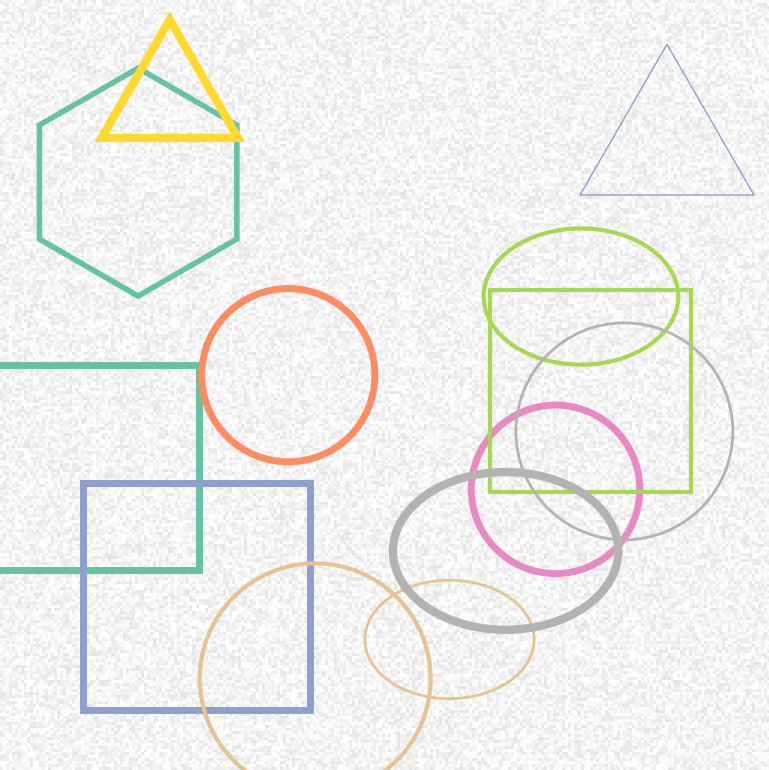[{"shape": "hexagon", "thickness": 2, "radius": 0.74, "center": [0.179, 0.764]}, {"shape": "square", "thickness": 2.5, "radius": 0.67, "center": [0.126, 0.393]}, {"shape": "circle", "thickness": 2.5, "radius": 0.56, "center": [0.374, 0.513]}, {"shape": "triangle", "thickness": 0.5, "radius": 0.65, "center": [0.866, 0.812]}, {"shape": "square", "thickness": 2.5, "radius": 0.74, "center": [0.255, 0.225]}, {"shape": "circle", "thickness": 2.5, "radius": 0.55, "center": [0.721, 0.365]}, {"shape": "square", "thickness": 1.5, "radius": 0.65, "center": [0.767, 0.492]}, {"shape": "oval", "thickness": 1.5, "radius": 0.63, "center": [0.755, 0.615]}, {"shape": "triangle", "thickness": 3, "radius": 0.51, "center": [0.22, 0.872]}, {"shape": "oval", "thickness": 1, "radius": 0.55, "center": [0.584, 0.17]}, {"shape": "circle", "thickness": 1.5, "radius": 0.75, "center": [0.409, 0.118]}, {"shape": "oval", "thickness": 3, "radius": 0.73, "center": [0.657, 0.285]}, {"shape": "circle", "thickness": 1, "radius": 0.7, "center": [0.811, 0.44]}]